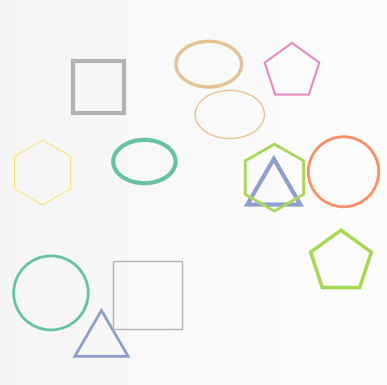[{"shape": "circle", "thickness": 2, "radius": 0.48, "center": [0.131, 0.239]}, {"shape": "oval", "thickness": 3, "radius": 0.4, "center": [0.373, 0.58]}, {"shape": "circle", "thickness": 2, "radius": 0.45, "center": [0.887, 0.554]}, {"shape": "triangle", "thickness": 2, "radius": 0.4, "center": [0.262, 0.114]}, {"shape": "triangle", "thickness": 3, "radius": 0.4, "center": [0.707, 0.508]}, {"shape": "pentagon", "thickness": 1.5, "radius": 0.37, "center": [0.754, 0.814]}, {"shape": "pentagon", "thickness": 2.5, "radius": 0.41, "center": [0.88, 0.32]}, {"shape": "hexagon", "thickness": 2, "radius": 0.43, "center": [0.708, 0.539]}, {"shape": "hexagon", "thickness": 0.5, "radius": 0.42, "center": [0.11, 0.552]}, {"shape": "oval", "thickness": 2.5, "radius": 0.42, "center": [0.539, 0.833]}, {"shape": "oval", "thickness": 1, "radius": 0.45, "center": [0.593, 0.703]}, {"shape": "square", "thickness": 3, "radius": 0.33, "center": [0.254, 0.774]}, {"shape": "square", "thickness": 1, "radius": 0.44, "center": [0.38, 0.234]}]